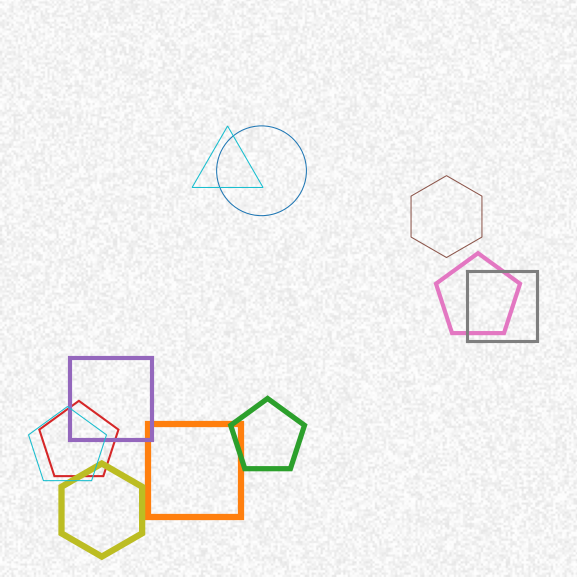[{"shape": "circle", "thickness": 0.5, "radius": 0.39, "center": [0.453, 0.703]}, {"shape": "square", "thickness": 3, "radius": 0.4, "center": [0.336, 0.184]}, {"shape": "pentagon", "thickness": 2.5, "radius": 0.34, "center": [0.463, 0.242]}, {"shape": "pentagon", "thickness": 1, "radius": 0.36, "center": [0.137, 0.233]}, {"shape": "square", "thickness": 2, "radius": 0.35, "center": [0.192, 0.308]}, {"shape": "hexagon", "thickness": 0.5, "radius": 0.35, "center": [0.773, 0.624]}, {"shape": "pentagon", "thickness": 2, "radius": 0.38, "center": [0.828, 0.484]}, {"shape": "square", "thickness": 1.5, "radius": 0.3, "center": [0.87, 0.469]}, {"shape": "hexagon", "thickness": 3, "radius": 0.4, "center": [0.176, 0.116]}, {"shape": "pentagon", "thickness": 0.5, "radius": 0.35, "center": [0.117, 0.224]}, {"shape": "triangle", "thickness": 0.5, "radius": 0.35, "center": [0.394, 0.71]}]